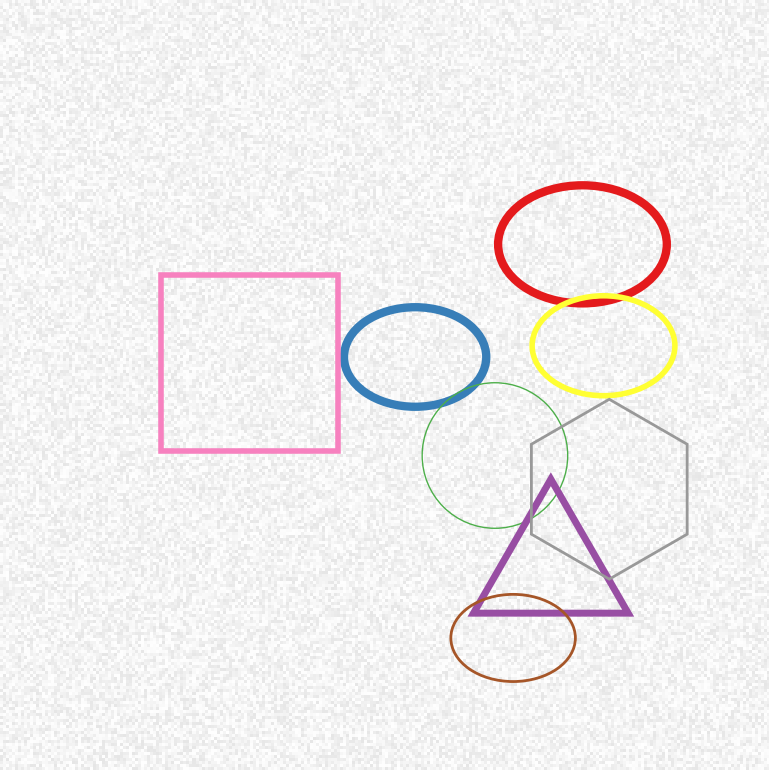[{"shape": "oval", "thickness": 3, "radius": 0.55, "center": [0.756, 0.683]}, {"shape": "oval", "thickness": 3, "radius": 0.46, "center": [0.539, 0.536]}, {"shape": "circle", "thickness": 0.5, "radius": 0.47, "center": [0.643, 0.408]}, {"shape": "triangle", "thickness": 2.5, "radius": 0.58, "center": [0.715, 0.262]}, {"shape": "oval", "thickness": 2, "radius": 0.46, "center": [0.784, 0.551]}, {"shape": "oval", "thickness": 1, "radius": 0.4, "center": [0.666, 0.171]}, {"shape": "square", "thickness": 2, "radius": 0.57, "center": [0.324, 0.529]}, {"shape": "hexagon", "thickness": 1, "radius": 0.58, "center": [0.791, 0.365]}]